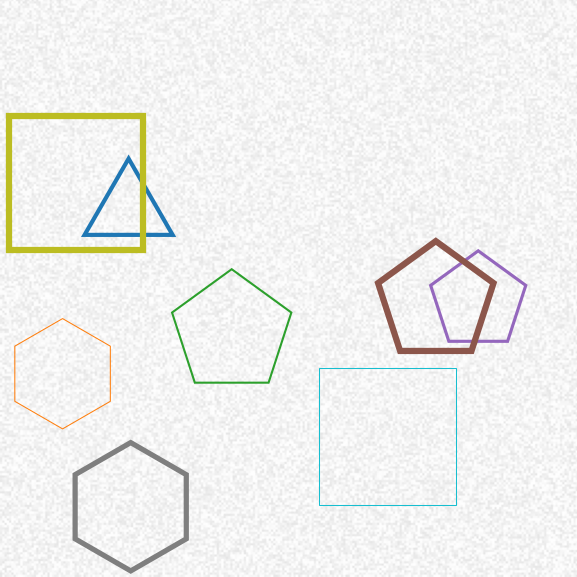[{"shape": "triangle", "thickness": 2, "radius": 0.44, "center": [0.223, 0.636]}, {"shape": "hexagon", "thickness": 0.5, "radius": 0.48, "center": [0.108, 0.352]}, {"shape": "pentagon", "thickness": 1, "radius": 0.54, "center": [0.401, 0.424]}, {"shape": "pentagon", "thickness": 1.5, "radius": 0.43, "center": [0.828, 0.478]}, {"shape": "pentagon", "thickness": 3, "radius": 0.53, "center": [0.755, 0.476]}, {"shape": "hexagon", "thickness": 2.5, "radius": 0.56, "center": [0.226, 0.122]}, {"shape": "square", "thickness": 3, "radius": 0.58, "center": [0.132, 0.682]}, {"shape": "square", "thickness": 0.5, "radius": 0.59, "center": [0.672, 0.244]}]